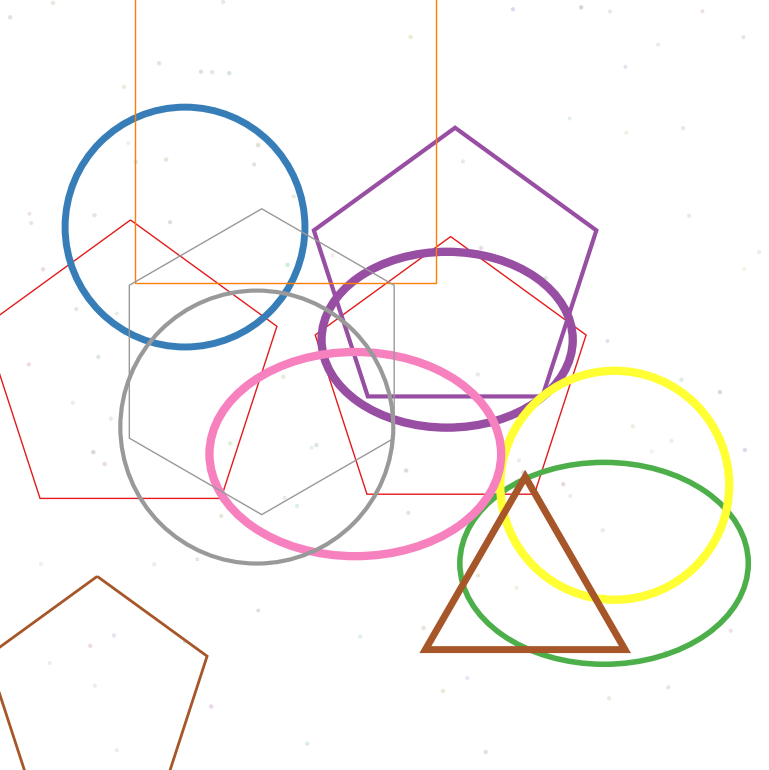[{"shape": "pentagon", "thickness": 0.5, "radius": 0.92, "center": [0.585, 0.508]}, {"shape": "pentagon", "thickness": 0.5, "radius": 1.0, "center": [0.169, 0.514]}, {"shape": "circle", "thickness": 2.5, "radius": 0.78, "center": [0.24, 0.705]}, {"shape": "oval", "thickness": 2, "radius": 0.94, "center": [0.785, 0.268]}, {"shape": "oval", "thickness": 3, "radius": 0.82, "center": [0.581, 0.559]}, {"shape": "pentagon", "thickness": 1.5, "radius": 0.96, "center": [0.591, 0.641]}, {"shape": "square", "thickness": 0.5, "radius": 0.98, "center": [0.371, 0.828]}, {"shape": "circle", "thickness": 3, "radius": 0.74, "center": [0.798, 0.37]}, {"shape": "pentagon", "thickness": 1, "radius": 0.75, "center": [0.126, 0.101]}, {"shape": "triangle", "thickness": 2.5, "radius": 0.75, "center": [0.682, 0.231]}, {"shape": "oval", "thickness": 3, "radius": 0.95, "center": [0.461, 0.41]}, {"shape": "hexagon", "thickness": 0.5, "radius": 0.99, "center": [0.34, 0.53]}, {"shape": "circle", "thickness": 1.5, "radius": 0.89, "center": [0.334, 0.445]}]